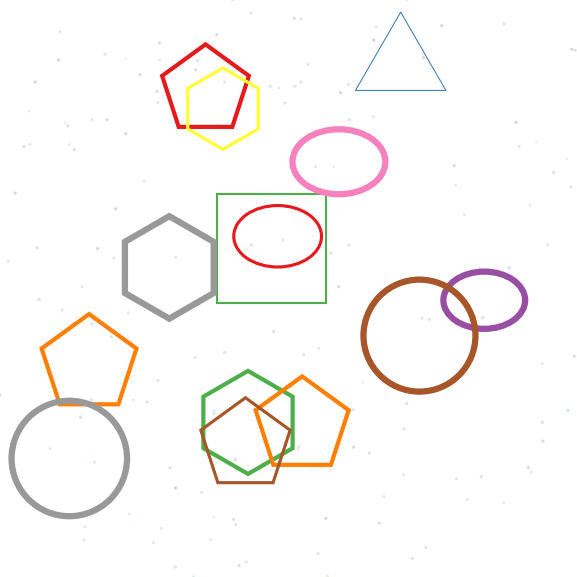[{"shape": "oval", "thickness": 1.5, "radius": 0.38, "center": [0.481, 0.59]}, {"shape": "pentagon", "thickness": 2, "radius": 0.39, "center": [0.356, 0.843]}, {"shape": "triangle", "thickness": 0.5, "radius": 0.45, "center": [0.694, 0.888]}, {"shape": "square", "thickness": 1, "radius": 0.47, "center": [0.47, 0.569]}, {"shape": "hexagon", "thickness": 2, "radius": 0.45, "center": [0.429, 0.268]}, {"shape": "oval", "thickness": 3, "radius": 0.35, "center": [0.839, 0.479]}, {"shape": "pentagon", "thickness": 2, "radius": 0.43, "center": [0.154, 0.369]}, {"shape": "pentagon", "thickness": 2, "radius": 0.42, "center": [0.523, 0.263]}, {"shape": "hexagon", "thickness": 1.5, "radius": 0.35, "center": [0.386, 0.811]}, {"shape": "circle", "thickness": 3, "radius": 0.48, "center": [0.726, 0.418]}, {"shape": "pentagon", "thickness": 1.5, "radius": 0.41, "center": [0.425, 0.229]}, {"shape": "oval", "thickness": 3, "radius": 0.4, "center": [0.587, 0.719]}, {"shape": "circle", "thickness": 3, "radius": 0.5, "center": [0.12, 0.205]}, {"shape": "hexagon", "thickness": 3, "radius": 0.44, "center": [0.293, 0.536]}]